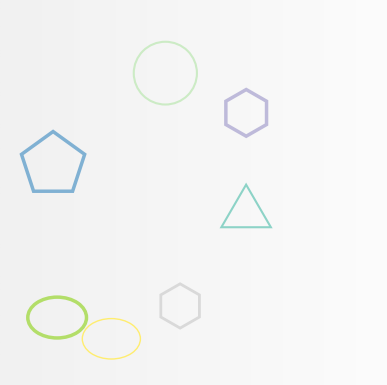[{"shape": "triangle", "thickness": 1.5, "radius": 0.37, "center": [0.635, 0.447]}, {"shape": "hexagon", "thickness": 2.5, "radius": 0.3, "center": [0.635, 0.707]}, {"shape": "pentagon", "thickness": 2.5, "radius": 0.43, "center": [0.137, 0.573]}, {"shape": "oval", "thickness": 2.5, "radius": 0.38, "center": [0.147, 0.175]}, {"shape": "hexagon", "thickness": 2, "radius": 0.29, "center": [0.465, 0.205]}, {"shape": "circle", "thickness": 1.5, "radius": 0.41, "center": [0.427, 0.81]}, {"shape": "oval", "thickness": 1, "radius": 0.37, "center": [0.287, 0.12]}]